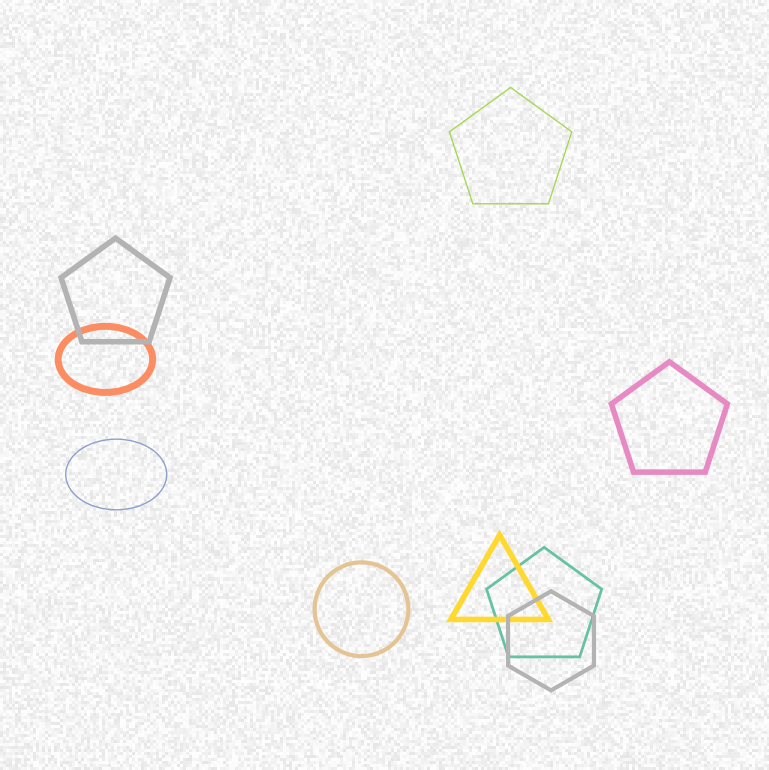[{"shape": "pentagon", "thickness": 1, "radius": 0.39, "center": [0.707, 0.211]}, {"shape": "oval", "thickness": 2.5, "radius": 0.31, "center": [0.137, 0.533]}, {"shape": "oval", "thickness": 0.5, "radius": 0.33, "center": [0.151, 0.384]}, {"shape": "pentagon", "thickness": 2, "radius": 0.4, "center": [0.869, 0.451]}, {"shape": "pentagon", "thickness": 0.5, "radius": 0.42, "center": [0.663, 0.803]}, {"shape": "triangle", "thickness": 2, "radius": 0.37, "center": [0.649, 0.232]}, {"shape": "circle", "thickness": 1.5, "radius": 0.3, "center": [0.469, 0.209]}, {"shape": "hexagon", "thickness": 1.5, "radius": 0.32, "center": [0.716, 0.168]}, {"shape": "pentagon", "thickness": 2, "radius": 0.37, "center": [0.15, 0.616]}]